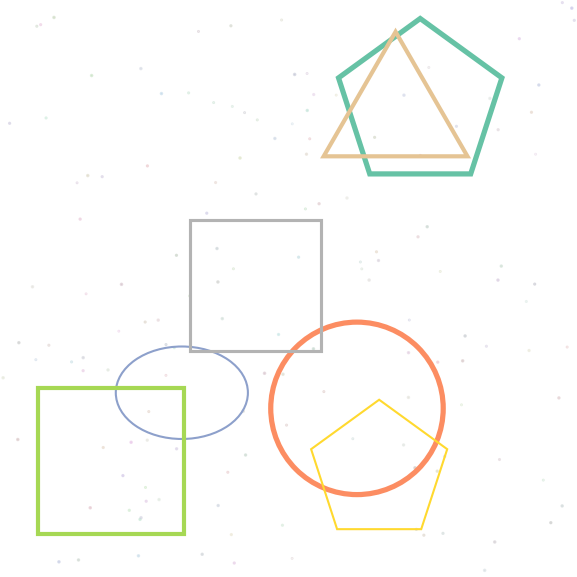[{"shape": "pentagon", "thickness": 2.5, "radius": 0.74, "center": [0.728, 0.818]}, {"shape": "circle", "thickness": 2.5, "radius": 0.75, "center": [0.618, 0.292]}, {"shape": "oval", "thickness": 1, "radius": 0.57, "center": [0.315, 0.319]}, {"shape": "square", "thickness": 2, "radius": 0.63, "center": [0.192, 0.201]}, {"shape": "pentagon", "thickness": 1, "radius": 0.62, "center": [0.657, 0.183]}, {"shape": "triangle", "thickness": 2, "radius": 0.72, "center": [0.685, 0.8]}, {"shape": "square", "thickness": 1.5, "radius": 0.57, "center": [0.443, 0.504]}]